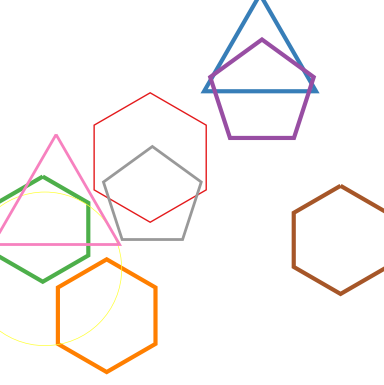[{"shape": "hexagon", "thickness": 1, "radius": 0.84, "center": [0.39, 0.591]}, {"shape": "triangle", "thickness": 3, "radius": 0.84, "center": [0.675, 0.847]}, {"shape": "hexagon", "thickness": 3, "radius": 0.68, "center": [0.111, 0.405]}, {"shape": "pentagon", "thickness": 3, "radius": 0.71, "center": [0.68, 0.756]}, {"shape": "hexagon", "thickness": 3, "radius": 0.73, "center": [0.277, 0.18]}, {"shape": "circle", "thickness": 0.5, "radius": 1.0, "center": [0.117, 0.302]}, {"shape": "hexagon", "thickness": 3, "radius": 0.7, "center": [0.885, 0.377]}, {"shape": "triangle", "thickness": 2, "radius": 0.95, "center": [0.146, 0.46]}, {"shape": "pentagon", "thickness": 2, "radius": 0.67, "center": [0.396, 0.486]}]